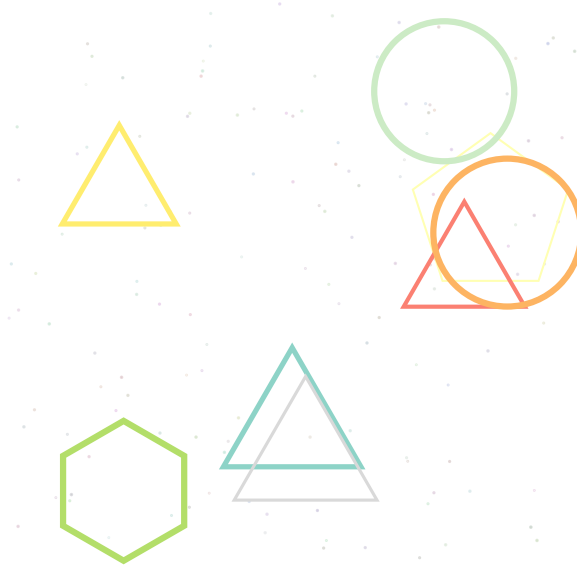[{"shape": "triangle", "thickness": 2.5, "radius": 0.69, "center": [0.506, 0.26]}, {"shape": "pentagon", "thickness": 1, "radius": 0.71, "center": [0.849, 0.627]}, {"shape": "triangle", "thickness": 2, "radius": 0.61, "center": [0.804, 0.529]}, {"shape": "circle", "thickness": 3, "radius": 0.64, "center": [0.878, 0.596]}, {"shape": "hexagon", "thickness": 3, "radius": 0.61, "center": [0.214, 0.149]}, {"shape": "triangle", "thickness": 1.5, "radius": 0.71, "center": [0.529, 0.205]}, {"shape": "circle", "thickness": 3, "radius": 0.61, "center": [0.769, 0.841]}, {"shape": "triangle", "thickness": 2.5, "radius": 0.57, "center": [0.206, 0.668]}]